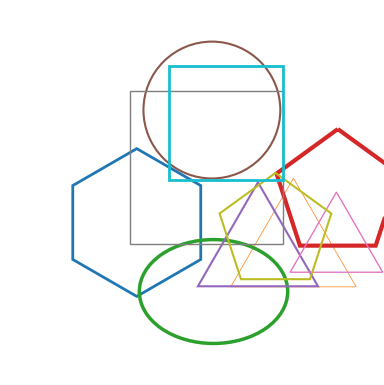[{"shape": "hexagon", "thickness": 2, "radius": 0.96, "center": [0.355, 0.422]}, {"shape": "triangle", "thickness": 0.5, "radius": 0.94, "center": [0.762, 0.349]}, {"shape": "oval", "thickness": 2.5, "radius": 0.96, "center": [0.555, 0.243]}, {"shape": "pentagon", "thickness": 3, "radius": 0.84, "center": [0.877, 0.497]}, {"shape": "triangle", "thickness": 1.5, "radius": 0.9, "center": [0.67, 0.346]}, {"shape": "circle", "thickness": 1.5, "radius": 0.89, "center": [0.55, 0.714]}, {"shape": "triangle", "thickness": 1, "radius": 0.69, "center": [0.874, 0.362]}, {"shape": "square", "thickness": 1, "radius": 0.99, "center": [0.536, 0.565]}, {"shape": "pentagon", "thickness": 1.5, "radius": 0.76, "center": [0.716, 0.398]}, {"shape": "square", "thickness": 2, "radius": 0.74, "center": [0.587, 0.681]}]